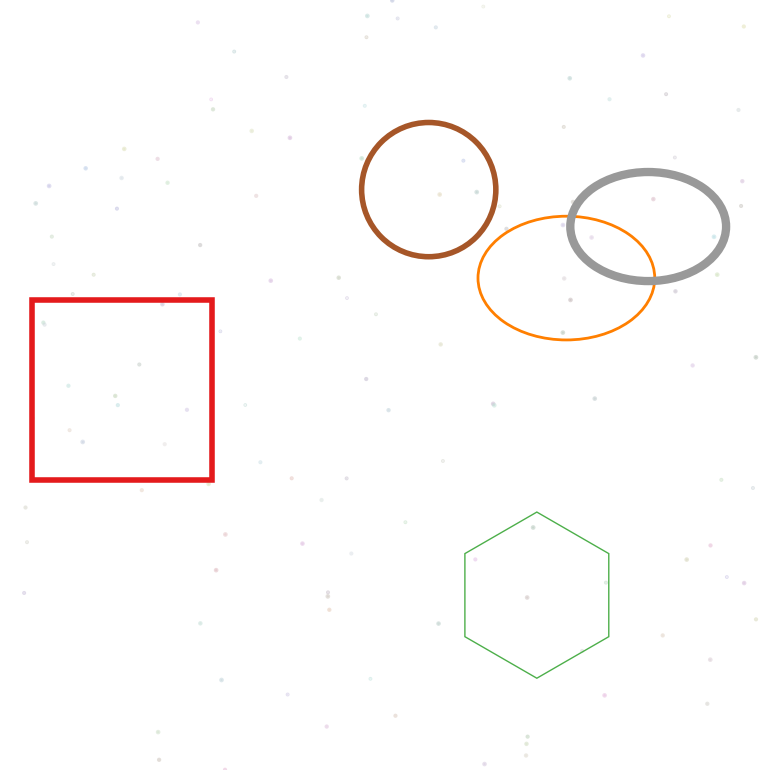[{"shape": "square", "thickness": 2, "radius": 0.58, "center": [0.158, 0.493]}, {"shape": "hexagon", "thickness": 0.5, "radius": 0.54, "center": [0.697, 0.227]}, {"shape": "oval", "thickness": 1, "radius": 0.57, "center": [0.736, 0.639]}, {"shape": "circle", "thickness": 2, "radius": 0.44, "center": [0.557, 0.754]}, {"shape": "oval", "thickness": 3, "radius": 0.51, "center": [0.842, 0.706]}]